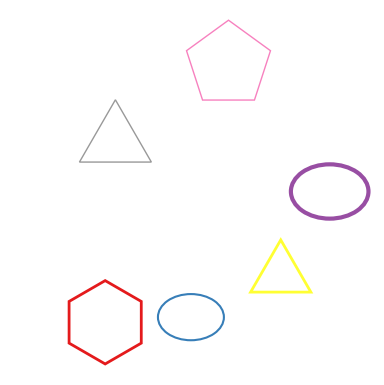[{"shape": "hexagon", "thickness": 2, "radius": 0.54, "center": [0.273, 0.163]}, {"shape": "oval", "thickness": 1.5, "radius": 0.43, "center": [0.496, 0.176]}, {"shape": "oval", "thickness": 3, "radius": 0.5, "center": [0.856, 0.503]}, {"shape": "triangle", "thickness": 2, "radius": 0.45, "center": [0.729, 0.286]}, {"shape": "pentagon", "thickness": 1, "radius": 0.57, "center": [0.594, 0.833]}, {"shape": "triangle", "thickness": 1, "radius": 0.54, "center": [0.3, 0.633]}]